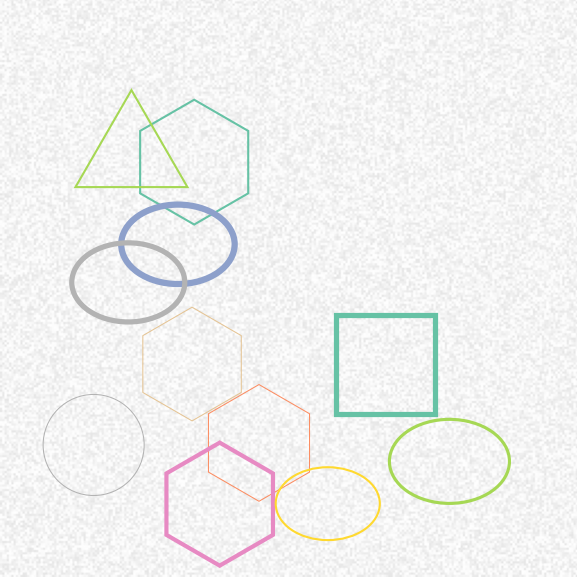[{"shape": "hexagon", "thickness": 1, "radius": 0.54, "center": [0.336, 0.718]}, {"shape": "square", "thickness": 2.5, "radius": 0.43, "center": [0.667, 0.367]}, {"shape": "hexagon", "thickness": 0.5, "radius": 0.51, "center": [0.448, 0.232]}, {"shape": "oval", "thickness": 3, "radius": 0.49, "center": [0.308, 0.576]}, {"shape": "hexagon", "thickness": 2, "radius": 0.53, "center": [0.38, 0.126]}, {"shape": "oval", "thickness": 1.5, "radius": 0.52, "center": [0.778, 0.2]}, {"shape": "triangle", "thickness": 1, "radius": 0.56, "center": [0.228, 0.731]}, {"shape": "oval", "thickness": 1, "radius": 0.45, "center": [0.568, 0.127]}, {"shape": "hexagon", "thickness": 0.5, "radius": 0.49, "center": [0.333, 0.369]}, {"shape": "circle", "thickness": 0.5, "radius": 0.44, "center": [0.162, 0.229]}, {"shape": "oval", "thickness": 2.5, "radius": 0.49, "center": [0.222, 0.51]}]